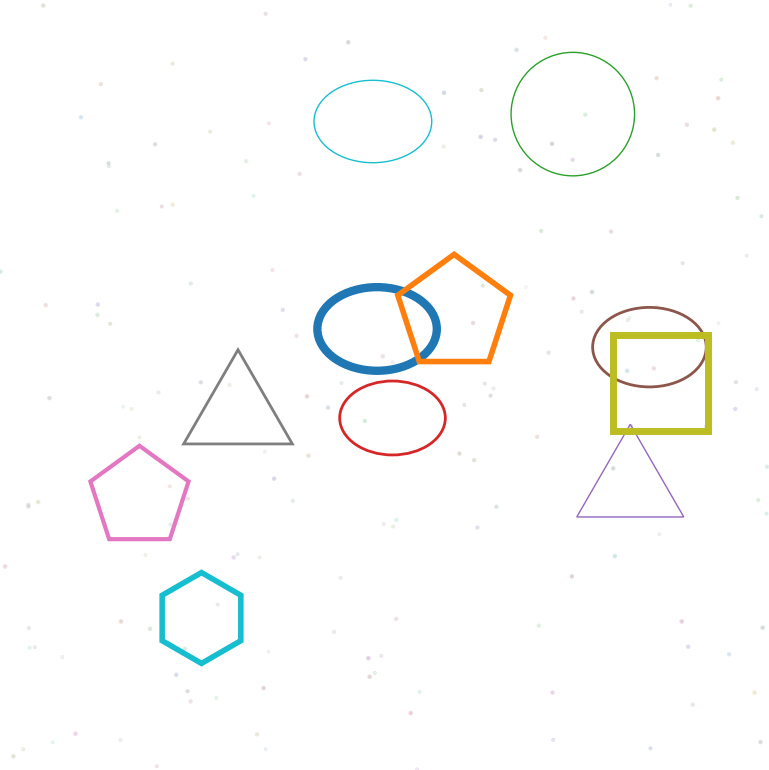[{"shape": "oval", "thickness": 3, "radius": 0.39, "center": [0.49, 0.573]}, {"shape": "pentagon", "thickness": 2, "radius": 0.38, "center": [0.59, 0.593]}, {"shape": "circle", "thickness": 0.5, "radius": 0.4, "center": [0.744, 0.852]}, {"shape": "oval", "thickness": 1, "radius": 0.34, "center": [0.51, 0.457]}, {"shape": "triangle", "thickness": 0.5, "radius": 0.4, "center": [0.819, 0.369]}, {"shape": "oval", "thickness": 1, "radius": 0.37, "center": [0.843, 0.549]}, {"shape": "pentagon", "thickness": 1.5, "radius": 0.34, "center": [0.181, 0.354]}, {"shape": "triangle", "thickness": 1, "radius": 0.41, "center": [0.309, 0.464]}, {"shape": "square", "thickness": 2.5, "radius": 0.31, "center": [0.858, 0.502]}, {"shape": "oval", "thickness": 0.5, "radius": 0.38, "center": [0.484, 0.842]}, {"shape": "hexagon", "thickness": 2, "radius": 0.29, "center": [0.262, 0.197]}]